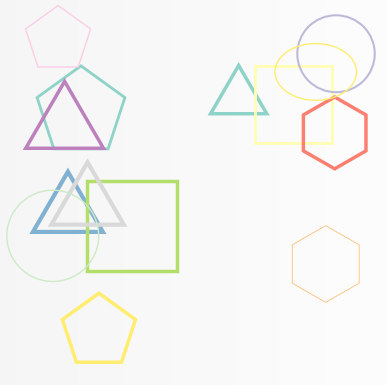[{"shape": "triangle", "thickness": 2.5, "radius": 0.42, "center": [0.616, 0.746]}, {"shape": "pentagon", "thickness": 2, "radius": 0.6, "center": [0.209, 0.71]}, {"shape": "square", "thickness": 2, "radius": 0.5, "center": [0.758, 0.728]}, {"shape": "circle", "thickness": 1.5, "radius": 0.5, "center": [0.867, 0.86]}, {"shape": "hexagon", "thickness": 2.5, "radius": 0.47, "center": [0.864, 0.655]}, {"shape": "triangle", "thickness": 3, "radius": 0.52, "center": [0.175, 0.45]}, {"shape": "hexagon", "thickness": 0.5, "radius": 0.5, "center": [0.841, 0.314]}, {"shape": "square", "thickness": 2.5, "radius": 0.59, "center": [0.341, 0.412]}, {"shape": "pentagon", "thickness": 1, "radius": 0.44, "center": [0.15, 0.897]}, {"shape": "triangle", "thickness": 3, "radius": 0.54, "center": [0.226, 0.47]}, {"shape": "triangle", "thickness": 2.5, "radius": 0.58, "center": [0.167, 0.673]}, {"shape": "circle", "thickness": 1, "radius": 0.59, "center": [0.136, 0.387]}, {"shape": "pentagon", "thickness": 2.5, "radius": 0.5, "center": [0.255, 0.139]}, {"shape": "oval", "thickness": 1, "radius": 0.53, "center": [0.815, 0.813]}]